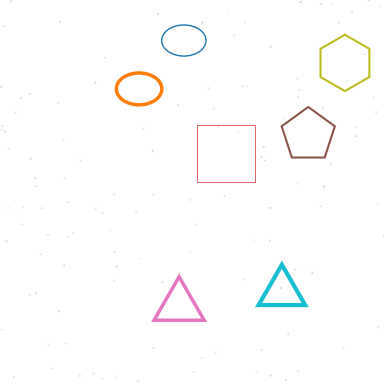[{"shape": "oval", "thickness": 1, "radius": 0.29, "center": [0.478, 0.895]}, {"shape": "oval", "thickness": 2.5, "radius": 0.3, "center": [0.361, 0.769]}, {"shape": "square", "thickness": 0.5, "radius": 0.37, "center": [0.587, 0.6]}, {"shape": "pentagon", "thickness": 1.5, "radius": 0.36, "center": [0.801, 0.65]}, {"shape": "triangle", "thickness": 2.5, "radius": 0.38, "center": [0.465, 0.206]}, {"shape": "hexagon", "thickness": 1.5, "radius": 0.37, "center": [0.896, 0.837]}, {"shape": "triangle", "thickness": 3, "radius": 0.35, "center": [0.732, 0.243]}]